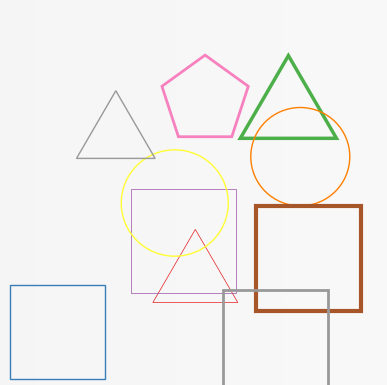[{"shape": "triangle", "thickness": 0.5, "radius": 0.63, "center": [0.504, 0.278]}, {"shape": "square", "thickness": 1, "radius": 0.61, "center": [0.149, 0.138]}, {"shape": "triangle", "thickness": 2.5, "radius": 0.72, "center": [0.744, 0.712]}, {"shape": "square", "thickness": 0.5, "radius": 0.68, "center": [0.473, 0.374]}, {"shape": "circle", "thickness": 1, "radius": 0.64, "center": [0.775, 0.593]}, {"shape": "circle", "thickness": 1, "radius": 0.69, "center": [0.451, 0.473]}, {"shape": "square", "thickness": 3, "radius": 0.68, "center": [0.797, 0.328]}, {"shape": "pentagon", "thickness": 2, "radius": 0.59, "center": [0.529, 0.74]}, {"shape": "square", "thickness": 2, "radius": 0.68, "center": [0.711, 0.111]}, {"shape": "triangle", "thickness": 1, "radius": 0.59, "center": [0.299, 0.647]}]